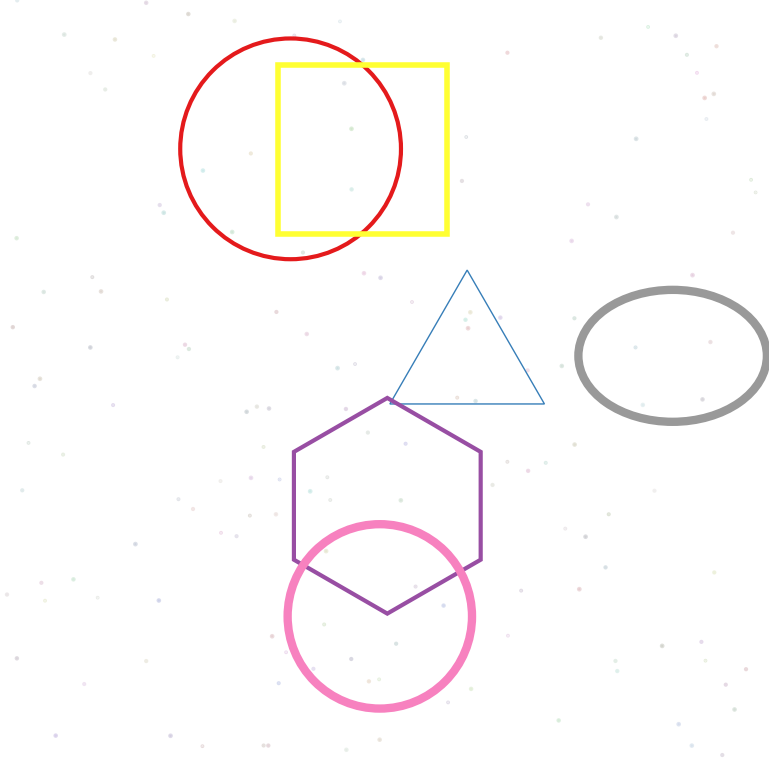[{"shape": "circle", "thickness": 1.5, "radius": 0.72, "center": [0.377, 0.807]}, {"shape": "triangle", "thickness": 0.5, "radius": 0.58, "center": [0.607, 0.533]}, {"shape": "hexagon", "thickness": 1.5, "radius": 0.7, "center": [0.503, 0.343]}, {"shape": "square", "thickness": 2, "radius": 0.55, "center": [0.471, 0.806]}, {"shape": "circle", "thickness": 3, "radius": 0.6, "center": [0.493, 0.2]}, {"shape": "oval", "thickness": 3, "radius": 0.61, "center": [0.874, 0.538]}]